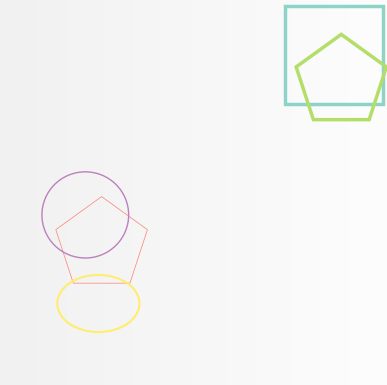[{"shape": "square", "thickness": 2.5, "radius": 0.64, "center": [0.862, 0.857]}, {"shape": "pentagon", "thickness": 0.5, "radius": 0.62, "center": [0.262, 0.365]}, {"shape": "pentagon", "thickness": 2.5, "radius": 0.61, "center": [0.881, 0.788]}, {"shape": "circle", "thickness": 1, "radius": 0.56, "center": [0.22, 0.442]}, {"shape": "oval", "thickness": 1.5, "radius": 0.53, "center": [0.254, 0.212]}]